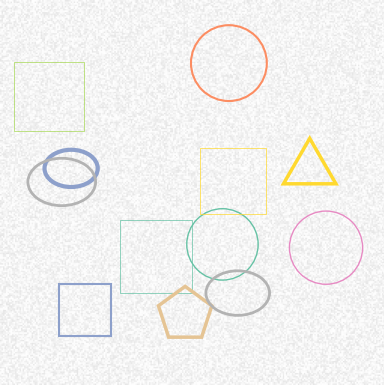[{"shape": "circle", "thickness": 1, "radius": 0.46, "center": [0.578, 0.365]}, {"shape": "square", "thickness": 0.5, "radius": 0.47, "center": [0.405, 0.334]}, {"shape": "circle", "thickness": 1.5, "radius": 0.49, "center": [0.595, 0.836]}, {"shape": "square", "thickness": 1.5, "radius": 0.34, "center": [0.222, 0.196]}, {"shape": "oval", "thickness": 3, "radius": 0.35, "center": [0.185, 0.563]}, {"shape": "circle", "thickness": 1, "radius": 0.48, "center": [0.847, 0.357]}, {"shape": "square", "thickness": 0.5, "radius": 0.45, "center": [0.127, 0.75]}, {"shape": "triangle", "thickness": 2.5, "radius": 0.39, "center": [0.804, 0.562]}, {"shape": "square", "thickness": 0.5, "radius": 0.43, "center": [0.605, 0.529]}, {"shape": "pentagon", "thickness": 2.5, "radius": 0.36, "center": [0.481, 0.183]}, {"shape": "oval", "thickness": 2, "radius": 0.44, "center": [0.16, 0.527]}, {"shape": "oval", "thickness": 2, "radius": 0.41, "center": [0.617, 0.239]}]